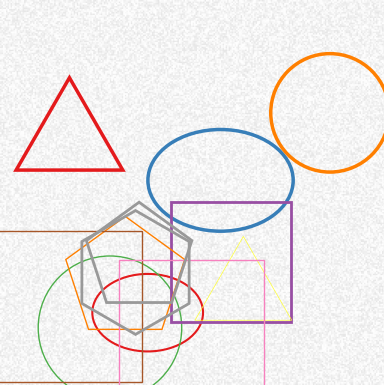[{"shape": "oval", "thickness": 1.5, "radius": 0.72, "center": [0.384, 0.188]}, {"shape": "triangle", "thickness": 2.5, "radius": 0.8, "center": [0.18, 0.638]}, {"shape": "oval", "thickness": 2.5, "radius": 0.94, "center": [0.573, 0.532]}, {"shape": "circle", "thickness": 1, "radius": 0.93, "center": [0.286, 0.149]}, {"shape": "square", "thickness": 2, "radius": 0.78, "center": [0.6, 0.32]}, {"shape": "pentagon", "thickness": 1, "radius": 0.81, "center": [0.325, 0.276]}, {"shape": "circle", "thickness": 2.5, "radius": 0.77, "center": [0.857, 0.707]}, {"shape": "triangle", "thickness": 0.5, "radius": 0.73, "center": [0.632, 0.241]}, {"shape": "square", "thickness": 1, "radius": 0.98, "center": [0.172, 0.204]}, {"shape": "square", "thickness": 1, "radius": 0.94, "center": [0.497, 0.135]}, {"shape": "pentagon", "thickness": 2, "radius": 0.72, "center": [0.361, 0.331]}, {"shape": "hexagon", "thickness": 2, "radius": 0.8, "center": [0.352, 0.292]}]